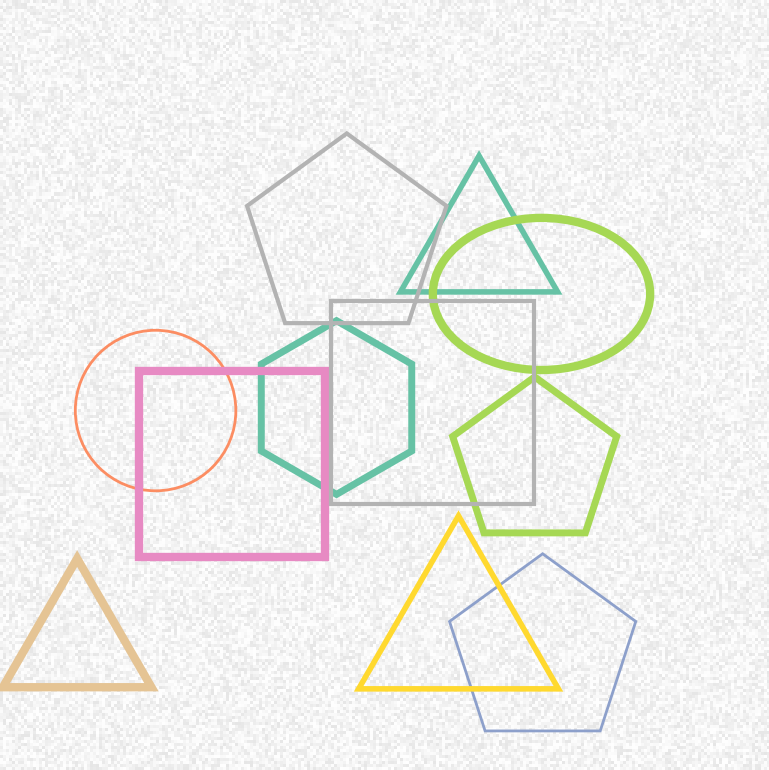[{"shape": "triangle", "thickness": 2, "radius": 0.59, "center": [0.622, 0.68]}, {"shape": "hexagon", "thickness": 2.5, "radius": 0.56, "center": [0.437, 0.471]}, {"shape": "circle", "thickness": 1, "radius": 0.52, "center": [0.202, 0.467]}, {"shape": "pentagon", "thickness": 1, "radius": 0.64, "center": [0.705, 0.154]}, {"shape": "square", "thickness": 3, "radius": 0.6, "center": [0.301, 0.397]}, {"shape": "oval", "thickness": 3, "radius": 0.71, "center": [0.703, 0.618]}, {"shape": "pentagon", "thickness": 2.5, "radius": 0.56, "center": [0.694, 0.399]}, {"shape": "triangle", "thickness": 2, "radius": 0.75, "center": [0.595, 0.18]}, {"shape": "triangle", "thickness": 3, "radius": 0.56, "center": [0.1, 0.163]}, {"shape": "square", "thickness": 1.5, "radius": 0.66, "center": [0.561, 0.478]}, {"shape": "pentagon", "thickness": 1.5, "radius": 0.68, "center": [0.45, 0.691]}]